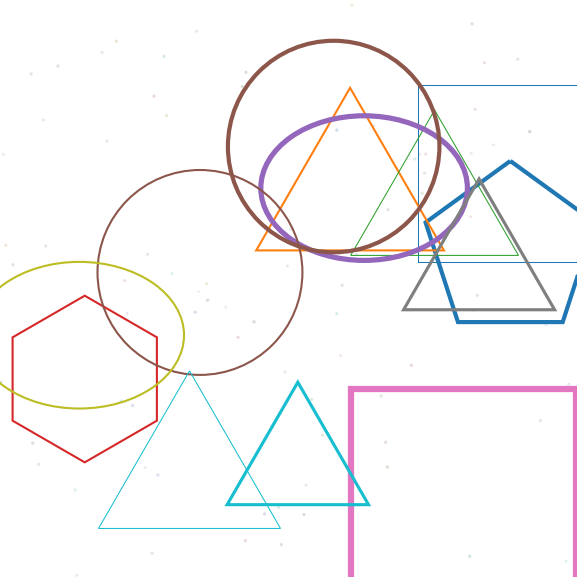[{"shape": "pentagon", "thickness": 2, "radius": 0.77, "center": [0.884, 0.566]}, {"shape": "square", "thickness": 0.5, "radius": 0.76, "center": [0.877, 0.699]}, {"shape": "triangle", "thickness": 1, "radius": 0.94, "center": [0.606, 0.659]}, {"shape": "triangle", "thickness": 0.5, "radius": 0.84, "center": [0.753, 0.641]}, {"shape": "hexagon", "thickness": 1, "radius": 0.72, "center": [0.147, 0.343]}, {"shape": "oval", "thickness": 2.5, "radius": 0.89, "center": [0.63, 0.673]}, {"shape": "circle", "thickness": 2, "radius": 0.92, "center": [0.578, 0.745]}, {"shape": "circle", "thickness": 1, "radius": 0.89, "center": [0.346, 0.527]}, {"shape": "square", "thickness": 3, "radius": 0.97, "center": [0.803, 0.13]}, {"shape": "triangle", "thickness": 1.5, "radius": 0.75, "center": [0.83, 0.538]}, {"shape": "oval", "thickness": 1, "radius": 0.91, "center": [0.137, 0.419]}, {"shape": "triangle", "thickness": 1.5, "radius": 0.71, "center": [0.516, 0.196]}, {"shape": "triangle", "thickness": 0.5, "radius": 0.91, "center": [0.328, 0.175]}]